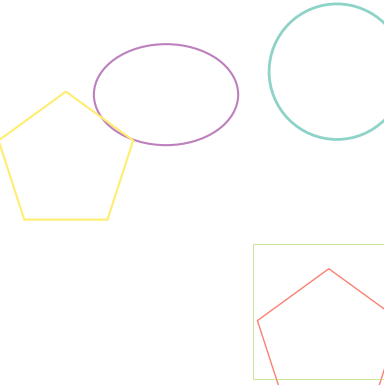[{"shape": "circle", "thickness": 2, "radius": 0.88, "center": [0.875, 0.814]}, {"shape": "pentagon", "thickness": 1, "radius": 0.97, "center": [0.854, 0.107]}, {"shape": "square", "thickness": 0.5, "radius": 0.88, "center": [0.832, 0.19]}, {"shape": "oval", "thickness": 1.5, "radius": 0.94, "center": [0.431, 0.754]}, {"shape": "pentagon", "thickness": 1.5, "radius": 0.92, "center": [0.171, 0.578]}]